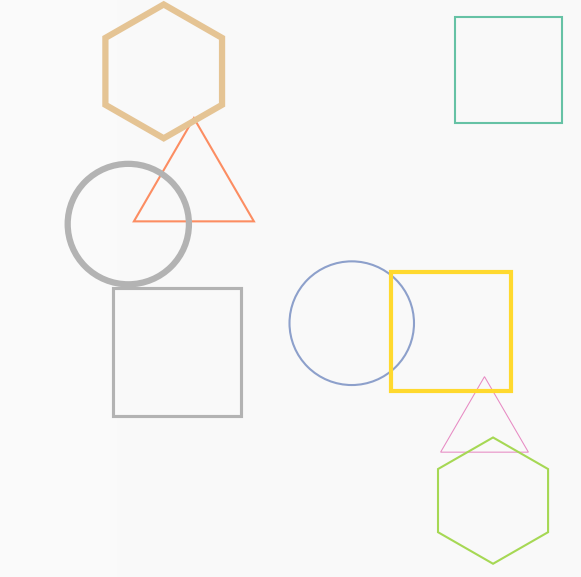[{"shape": "square", "thickness": 1, "radius": 0.46, "center": [0.875, 0.878]}, {"shape": "triangle", "thickness": 1, "radius": 0.6, "center": [0.334, 0.675]}, {"shape": "circle", "thickness": 1, "radius": 0.54, "center": [0.605, 0.439]}, {"shape": "triangle", "thickness": 0.5, "radius": 0.44, "center": [0.834, 0.26]}, {"shape": "hexagon", "thickness": 1, "radius": 0.55, "center": [0.848, 0.132]}, {"shape": "square", "thickness": 2, "radius": 0.52, "center": [0.776, 0.425]}, {"shape": "hexagon", "thickness": 3, "radius": 0.58, "center": [0.282, 0.876]}, {"shape": "circle", "thickness": 3, "radius": 0.52, "center": [0.221, 0.611]}, {"shape": "square", "thickness": 1.5, "radius": 0.55, "center": [0.305, 0.389]}]